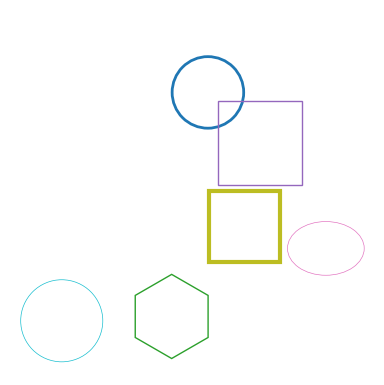[{"shape": "circle", "thickness": 2, "radius": 0.46, "center": [0.54, 0.76]}, {"shape": "hexagon", "thickness": 1, "radius": 0.55, "center": [0.446, 0.178]}, {"shape": "square", "thickness": 1, "radius": 0.54, "center": [0.676, 0.629]}, {"shape": "oval", "thickness": 0.5, "radius": 0.5, "center": [0.846, 0.355]}, {"shape": "square", "thickness": 3, "radius": 0.46, "center": [0.636, 0.412]}, {"shape": "circle", "thickness": 0.5, "radius": 0.53, "center": [0.16, 0.167]}]